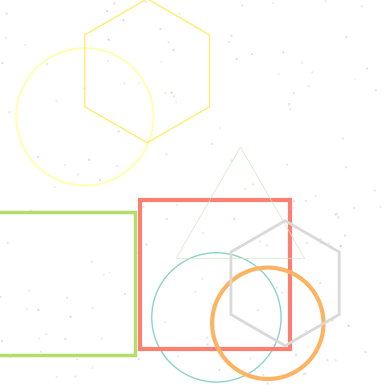[{"shape": "circle", "thickness": 1, "radius": 0.84, "center": [0.562, 0.176]}, {"shape": "circle", "thickness": 1.5, "radius": 0.89, "center": [0.22, 0.697]}, {"shape": "square", "thickness": 3, "radius": 0.97, "center": [0.558, 0.287]}, {"shape": "circle", "thickness": 3, "radius": 0.72, "center": [0.696, 0.16]}, {"shape": "square", "thickness": 2.5, "radius": 0.93, "center": [0.166, 0.264]}, {"shape": "hexagon", "thickness": 2, "radius": 0.81, "center": [0.74, 0.264]}, {"shape": "triangle", "thickness": 0.5, "radius": 0.96, "center": [0.624, 0.425]}, {"shape": "hexagon", "thickness": 1, "radius": 0.93, "center": [0.382, 0.816]}]